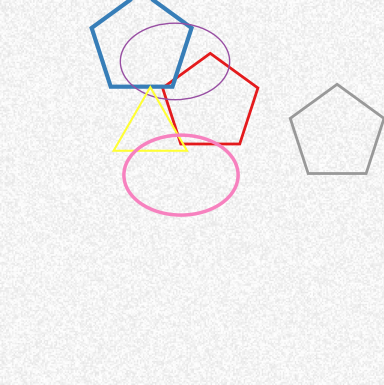[{"shape": "pentagon", "thickness": 2, "radius": 0.65, "center": [0.546, 0.731]}, {"shape": "pentagon", "thickness": 3, "radius": 0.68, "center": [0.368, 0.885]}, {"shape": "oval", "thickness": 1, "radius": 0.71, "center": [0.455, 0.84]}, {"shape": "triangle", "thickness": 1.5, "radius": 0.55, "center": [0.39, 0.663]}, {"shape": "oval", "thickness": 2.5, "radius": 0.74, "center": [0.47, 0.545]}, {"shape": "pentagon", "thickness": 2, "radius": 0.64, "center": [0.876, 0.653]}]